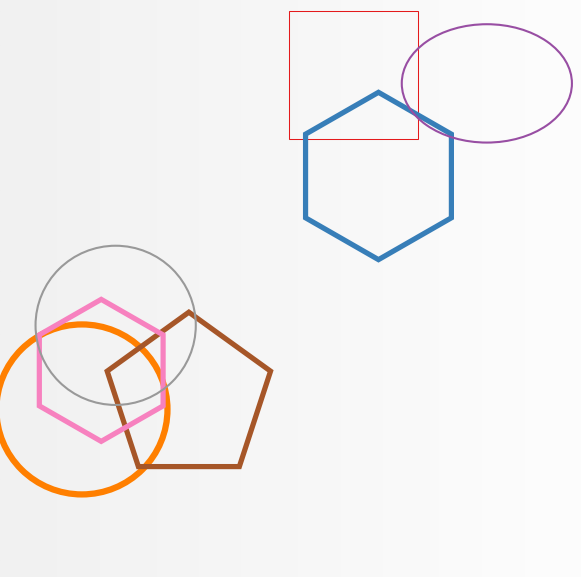[{"shape": "square", "thickness": 0.5, "radius": 0.55, "center": [0.608, 0.869]}, {"shape": "hexagon", "thickness": 2.5, "radius": 0.72, "center": [0.651, 0.694]}, {"shape": "oval", "thickness": 1, "radius": 0.73, "center": [0.838, 0.855]}, {"shape": "circle", "thickness": 3, "radius": 0.74, "center": [0.141, 0.29]}, {"shape": "pentagon", "thickness": 2.5, "radius": 0.74, "center": [0.325, 0.311]}, {"shape": "hexagon", "thickness": 2.5, "radius": 0.61, "center": [0.174, 0.358]}, {"shape": "circle", "thickness": 1, "radius": 0.69, "center": [0.199, 0.436]}]